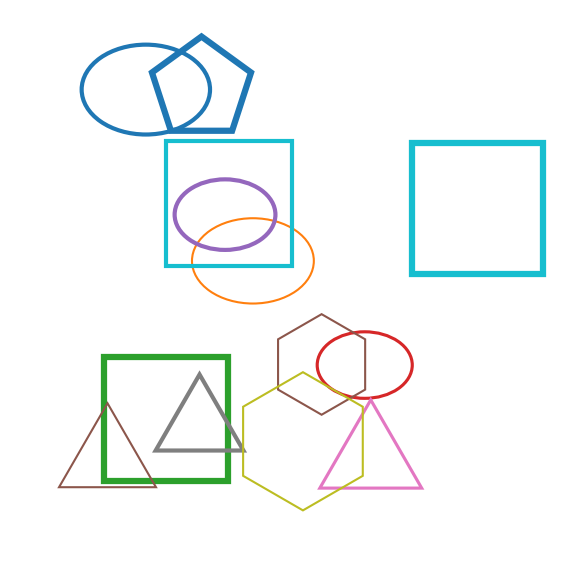[{"shape": "oval", "thickness": 2, "radius": 0.56, "center": [0.253, 0.844]}, {"shape": "pentagon", "thickness": 3, "radius": 0.45, "center": [0.349, 0.846]}, {"shape": "oval", "thickness": 1, "radius": 0.53, "center": [0.438, 0.547]}, {"shape": "square", "thickness": 3, "radius": 0.54, "center": [0.287, 0.273]}, {"shape": "oval", "thickness": 1.5, "radius": 0.41, "center": [0.632, 0.367]}, {"shape": "oval", "thickness": 2, "radius": 0.44, "center": [0.39, 0.627]}, {"shape": "hexagon", "thickness": 1, "radius": 0.44, "center": [0.557, 0.368]}, {"shape": "triangle", "thickness": 1, "radius": 0.48, "center": [0.186, 0.204]}, {"shape": "triangle", "thickness": 1.5, "radius": 0.51, "center": [0.642, 0.205]}, {"shape": "triangle", "thickness": 2, "radius": 0.44, "center": [0.346, 0.263]}, {"shape": "hexagon", "thickness": 1, "radius": 0.6, "center": [0.525, 0.235]}, {"shape": "square", "thickness": 3, "radius": 0.57, "center": [0.826, 0.638]}, {"shape": "square", "thickness": 2, "radius": 0.54, "center": [0.396, 0.647]}]